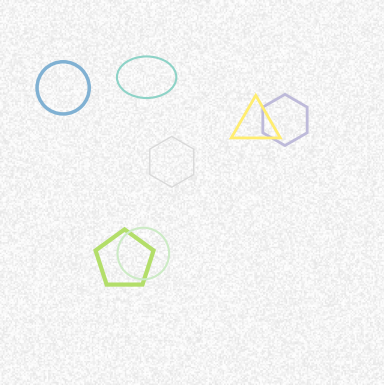[{"shape": "oval", "thickness": 1.5, "radius": 0.39, "center": [0.381, 0.799]}, {"shape": "hexagon", "thickness": 2, "radius": 0.33, "center": [0.74, 0.688]}, {"shape": "circle", "thickness": 2.5, "radius": 0.34, "center": [0.164, 0.772]}, {"shape": "pentagon", "thickness": 3, "radius": 0.4, "center": [0.324, 0.325]}, {"shape": "hexagon", "thickness": 1, "radius": 0.33, "center": [0.446, 0.58]}, {"shape": "circle", "thickness": 1.5, "radius": 0.34, "center": [0.372, 0.341]}, {"shape": "triangle", "thickness": 2, "radius": 0.37, "center": [0.664, 0.679]}]